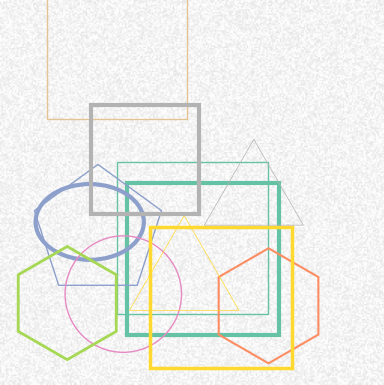[{"shape": "square", "thickness": 1, "radius": 0.98, "center": [0.5, 0.382]}, {"shape": "square", "thickness": 3, "radius": 0.98, "center": [0.528, 0.327]}, {"shape": "hexagon", "thickness": 1.5, "radius": 0.75, "center": [0.698, 0.206]}, {"shape": "oval", "thickness": 3, "radius": 0.7, "center": [0.233, 0.424]}, {"shape": "pentagon", "thickness": 1, "radius": 0.87, "center": [0.254, 0.399]}, {"shape": "circle", "thickness": 1, "radius": 0.76, "center": [0.32, 0.236]}, {"shape": "hexagon", "thickness": 2, "radius": 0.73, "center": [0.175, 0.213]}, {"shape": "triangle", "thickness": 0.5, "radius": 0.82, "center": [0.478, 0.276]}, {"shape": "square", "thickness": 2.5, "radius": 0.92, "center": [0.575, 0.227]}, {"shape": "square", "thickness": 1, "radius": 0.91, "center": [0.304, 0.873]}, {"shape": "triangle", "thickness": 0.5, "radius": 0.74, "center": [0.659, 0.49]}, {"shape": "square", "thickness": 3, "radius": 0.7, "center": [0.377, 0.586]}]